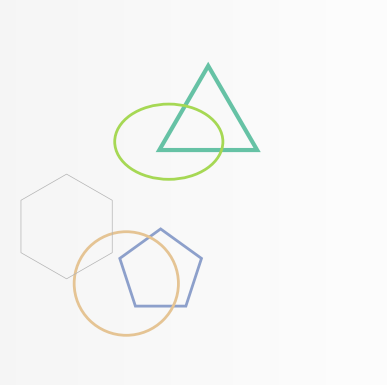[{"shape": "triangle", "thickness": 3, "radius": 0.73, "center": [0.537, 0.683]}, {"shape": "pentagon", "thickness": 2, "radius": 0.55, "center": [0.415, 0.295]}, {"shape": "oval", "thickness": 2, "radius": 0.7, "center": [0.436, 0.632]}, {"shape": "circle", "thickness": 2, "radius": 0.67, "center": [0.326, 0.264]}, {"shape": "hexagon", "thickness": 0.5, "radius": 0.68, "center": [0.172, 0.412]}]